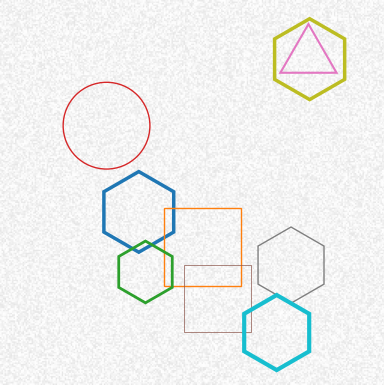[{"shape": "hexagon", "thickness": 2.5, "radius": 0.52, "center": [0.361, 0.45]}, {"shape": "square", "thickness": 1, "radius": 0.5, "center": [0.526, 0.358]}, {"shape": "hexagon", "thickness": 2, "radius": 0.4, "center": [0.378, 0.294]}, {"shape": "circle", "thickness": 1, "radius": 0.56, "center": [0.277, 0.674]}, {"shape": "square", "thickness": 0.5, "radius": 0.43, "center": [0.564, 0.224]}, {"shape": "triangle", "thickness": 1.5, "radius": 0.42, "center": [0.801, 0.853]}, {"shape": "hexagon", "thickness": 1, "radius": 0.49, "center": [0.756, 0.311]}, {"shape": "hexagon", "thickness": 2.5, "radius": 0.53, "center": [0.804, 0.846]}, {"shape": "hexagon", "thickness": 3, "radius": 0.49, "center": [0.719, 0.136]}]